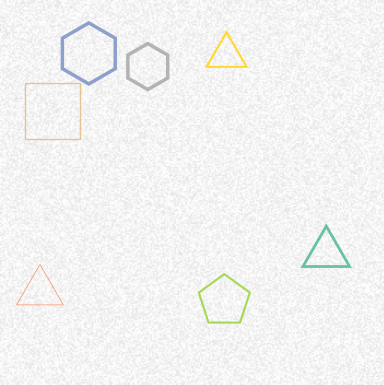[{"shape": "triangle", "thickness": 2, "radius": 0.35, "center": [0.847, 0.343]}, {"shape": "triangle", "thickness": 0.5, "radius": 0.35, "center": [0.104, 0.243]}, {"shape": "hexagon", "thickness": 2.5, "radius": 0.4, "center": [0.231, 0.861]}, {"shape": "pentagon", "thickness": 1.5, "radius": 0.35, "center": [0.583, 0.218]}, {"shape": "triangle", "thickness": 1.5, "radius": 0.3, "center": [0.589, 0.856]}, {"shape": "square", "thickness": 1, "radius": 0.36, "center": [0.137, 0.712]}, {"shape": "hexagon", "thickness": 2.5, "radius": 0.3, "center": [0.384, 0.827]}]